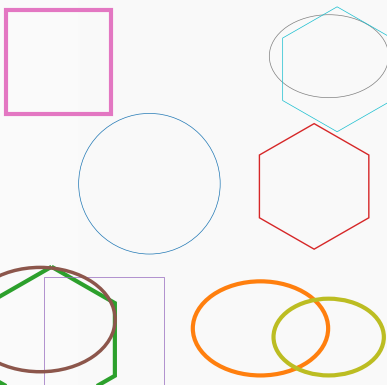[{"shape": "circle", "thickness": 0.5, "radius": 0.91, "center": [0.386, 0.523]}, {"shape": "oval", "thickness": 3, "radius": 0.87, "center": [0.672, 0.147]}, {"shape": "hexagon", "thickness": 3, "radius": 0.94, "center": [0.133, 0.118]}, {"shape": "hexagon", "thickness": 1, "radius": 0.82, "center": [0.811, 0.516]}, {"shape": "square", "thickness": 0.5, "radius": 0.77, "center": [0.269, 0.125]}, {"shape": "oval", "thickness": 2.5, "radius": 0.97, "center": [0.104, 0.17]}, {"shape": "square", "thickness": 3, "radius": 0.67, "center": [0.151, 0.839]}, {"shape": "oval", "thickness": 0.5, "radius": 0.77, "center": [0.849, 0.854]}, {"shape": "oval", "thickness": 3, "radius": 0.71, "center": [0.848, 0.125]}, {"shape": "hexagon", "thickness": 0.5, "radius": 0.81, "center": [0.87, 0.82]}]